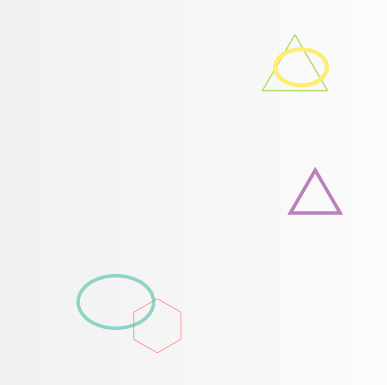[{"shape": "oval", "thickness": 2.5, "radius": 0.49, "center": [0.299, 0.216]}, {"shape": "hexagon", "thickness": 0.5, "radius": 0.35, "center": [0.406, 0.154]}, {"shape": "triangle", "thickness": 1, "radius": 0.48, "center": [0.761, 0.813]}, {"shape": "triangle", "thickness": 2.5, "radius": 0.37, "center": [0.814, 0.484]}, {"shape": "oval", "thickness": 3, "radius": 0.33, "center": [0.777, 0.825]}]